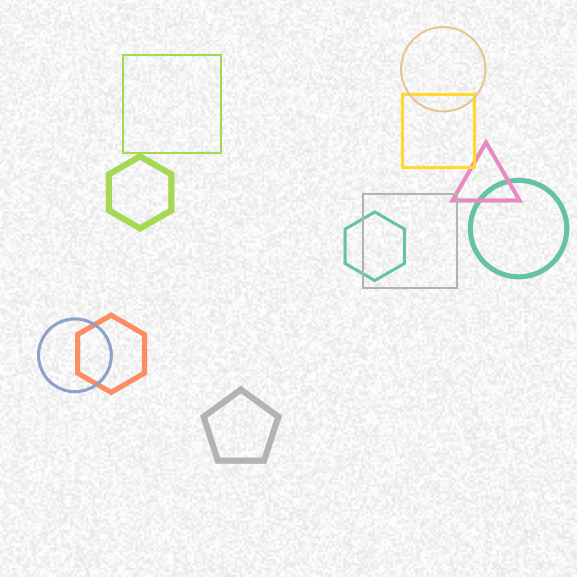[{"shape": "hexagon", "thickness": 1.5, "radius": 0.3, "center": [0.649, 0.573]}, {"shape": "circle", "thickness": 2.5, "radius": 0.42, "center": [0.898, 0.603]}, {"shape": "hexagon", "thickness": 2.5, "radius": 0.33, "center": [0.192, 0.387]}, {"shape": "circle", "thickness": 1.5, "radius": 0.32, "center": [0.13, 0.384]}, {"shape": "triangle", "thickness": 2, "radius": 0.34, "center": [0.842, 0.686]}, {"shape": "hexagon", "thickness": 3, "radius": 0.31, "center": [0.243, 0.666]}, {"shape": "square", "thickness": 1, "radius": 0.43, "center": [0.298, 0.819]}, {"shape": "square", "thickness": 1.5, "radius": 0.31, "center": [0.758, 0.773]}, {"shape": "circle", "thickness": 1, "radius": 0.37, "center": [0.768, 0.879]}, {"shape": "pentagon", "thickness": 3, "radius": 0.34, "center": [0.417, 0.256]}, {"shape": "square", "thickness": 1, "radius": 0.41, "center": [0.71, 0.582]}]